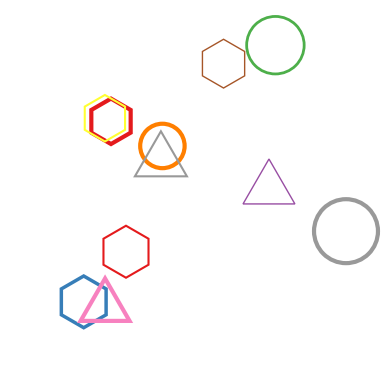[{"shape": "hexagon", "thickness": 1.5, "radius": 0.34, "center": [0.327, 0.346]}, {"shape": "hexagon", "thickness": 3, "radius": 0.29, "center": [0.288, 0.685]}, {"shape": "hexagon", "thickness": 2.5, "radius": 0.34, "center": [0.217, 0.216]}, {"shape": "circle", "thickness": 2, "radius": 0.37, "center": [0.715, 0.883]}, {"shape": "triangle", "thickness": 1, "radius": 0.39, "center": [0.699, 0.509]}, {"shape": "circle", "thickness": 3, "radius": 0.29, "center": [0.422, 0.621]}, {"shape": "hexagon", "thickness": 1.5, "radius": 0.3, "center": [0.272, 0.693]}, {"shape": "hexagon", "thickness": 1, "radius": 0.32, "center": [0.581, 0.835]}, {"shape": "triangle", "thickness": 3, "radius": 0.37, "center": [0.273, 0.203]}, {"shape": "triangle", "thickness": 1.5, "radius": 0.39, "center": [0.418, 0.581]}, {"shape": "circle", "thickness": 3, "radius": 0.42, "center": [0.899, 0.4]}]